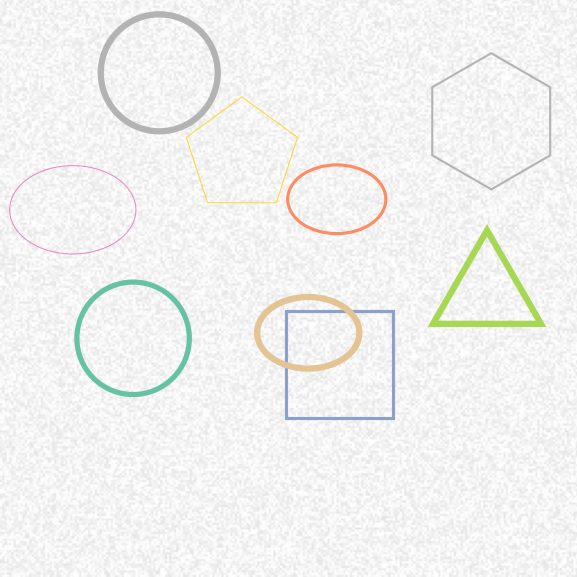[{"shape": "circle", "thickness": 2.5, "radius": 0.49, "center": [0.23, 0.413]}, {"shape": "oval", "thickness": 1.5, "radius": 0.42, "center": [0.583, 0.654]}, {"shape": "square", "thickness": 1.5, "radius": 0.47, "center": [0.587, 0.368]}, {"shape": "oval", "thickness": 0.5, "radius": 0.55, "center": [0.126, 0.636]}, {"shape": "triangle", "thickness": 3, "radius": 0.54, "center": [0.843, 0.492]}, {"shape": "pentagon", "thickness": 0.5, "radius": 0.51, "center": [0.419, 0.73]}, {"shape": "oval", "thickness": 3, "radius": 0.44, "center": [0.534, 0.423]}, {"shape": "hexagon", "thickness": 1, "radius": 0.59, "center": [0.851, 0.789]}, {"shape": "circle", "thickness": 3, "radius": 0.51, "center": [0.276, 0.873]}]